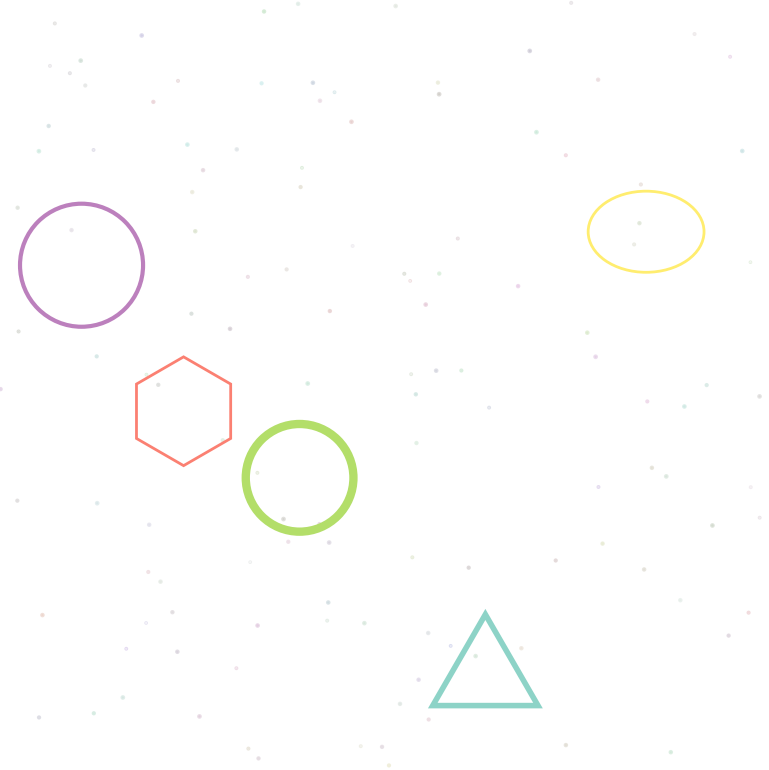[{"shape": "triangle", "thickness": 2, "radius": 0.39, "center": [0.63, 0.123]}, {"shape": "hexagon", "thickness": 1, "radius": 0.35, "center": [0.238, 0.466]}, {"shape": "circle", "thickness": 3, "radius": 0.35, "center": [0.389, 0.379]}, {"shape": "circle", "thickness": 1.5, "radius": 0.4, "center": [0.106, 0.656]}, {"shape": "oval", "thickness": 1, "radius": 0.38, "center": [0.839, 0.699]}]